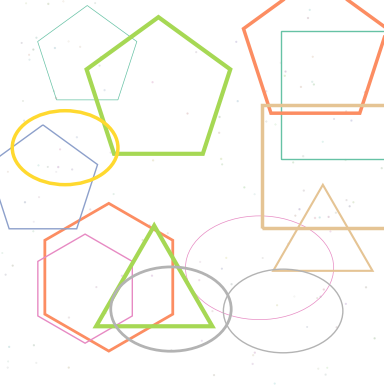[{"shape": "pentagon", "thickness": 0.5, "radius": 0.68, "center": [0.227, 0.85]}, {"shape": "square", "thickness": 1, "radius": 0.84, "center": [0.898, 0.754]}, {"shape": "pentagon", "thickness": 2.5, "radius": 0.98, "center": [0.819, 0.865]}, {"shape": "hexagon", "thickness": 2, "radius": 0.96, "center": [0.283, 0.28]}, {"shape": "pentagon", "thickness": 1, "radius": 0.75, "center": [0.111, 0.526]}, {"shape": "oval", "thickness": 0.5, "radius": 0.96, "center": [0.674, 0.305]}, {"shape": "hexagon", "thickness": 1, "radius": 0.71, "center": [0.221, 0.25]}, {"shape": "pentagon", "thickness": 3, "radius": 0.98, "center": [0.412, 0.759]}, {"shape": "triangle", "thickness": 3, "radius": 0.87, "center": [0.401, 0.24]}, {"shape": "oval", "thickness": 2.5, "radius": 0.69, "center": [0.169, 0.616]}, {"shape": "triangle", "thickness": 1.5, "radius": 0.74, "center": [0.839, 0.371]}, {"shape": "square", "thickness": 2.5, "radius": 0.8, "center": [0.84, 0.568]}, {"shape": "oval", "thickness": 1, "radius": 0.78, "center": [0.735, 0.192]}, {"shape": "oval", "thickness": 2, "radius": 0.78, "center": [0.444, 0.197]}]